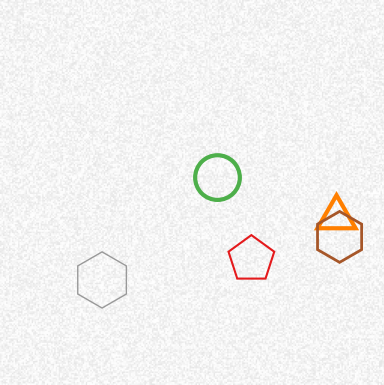[{"shape": "pentagon", "thickness": 1.5, "radius": 0.31, "center": [0.653, 0.327]}, {"shape": "circle", "thickness": 3, "radius": 0.29, "center": [0.565, 0.539]}, {"shape": "triangle", "thickness": 3, "radius": 0.29, "center": [0.874, 0.436]}, {"shape": "hexagon", "thickness": 2, "radius": 0.33, "center": [0.882, 0.385]}, {"shape": "hexagon", "thickness": 1, "radius": 0.36, "center": [0.265, 0.273]}]